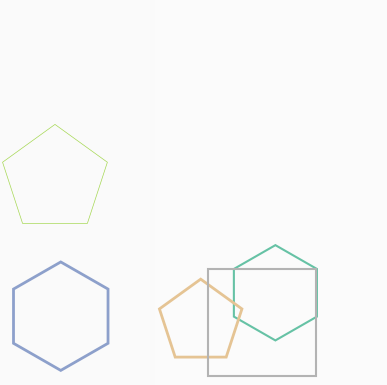[{"shape": "hexagon", "thickness": 1.5, "radius": 0.62, "center": [0.711, 0.24]}, {"shape": "hexagon", "thickness": 2, "radius": 0.7, "center": [0.157, 0.179]}, {"shape": "pentagon", "thickness": 0.5, "radius": 0.71, "center": [0.142, 0.535]}, {"shape": "pentagon", "thickness": 2, "radius": 0.56, "center": [0.518, 0.163]}, {"shape": "square", "thickness": 1.5, "radius": 0.7, "center": [0.675, 0.162]}]